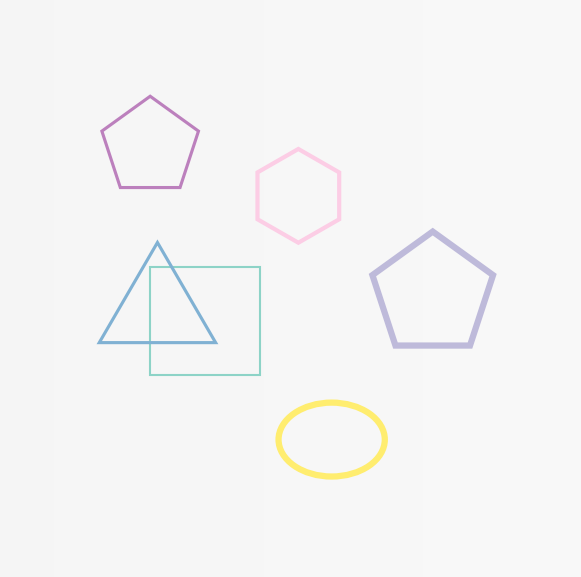[{"shape": "square", "thickness": 1, "radius": 0.47, "center": [0.353, 0.443]}, {"shape": "pentagon", "thickness": 3, "radius": 0.55, "center": [0.744, 0.489]}, {"shape": "triangle", "thickness": 1.5, "radius": 0.58, "center": [0.271, 0.464]}, {"shape": "hexagon", "thickness": 2, "radius": 0.41, "center": [0.513, 0.66]}, {"shape": "pentagon", "thickness": 1.5, "radius": 0.44, "center": [0.258, 0.745]}, {"shape": "oval", "thickness": 3, "radius": 0.46, "center": [0.571, 0.238]}]